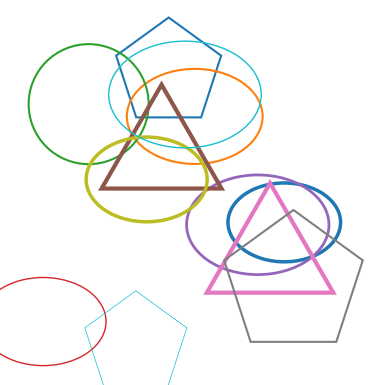[{"shape": "pentagon", "thickness": 1.5, "radius": 0.72, "center": [0.438, 0.811]}, {"shape": "oval", "thickness": 2.5, "radius": 0.73, "center": [0.738, 0.422]}, {"shape": "oval", "thickness": 1.5, "radius": 0.88, "center": [0.506, 0.698]}, {"shape": "circle", "thickness": 1.5, "radius": 0.78, "center": [0.23, 0.729]}, {"shape": "oval", "thickness": 1, "radius": 0.82, "center": [0.112, 0.165]}, {"shape": "oval", "thickness": 2, "radius": 0.92, "center": [0.67, 0.416]}, {"shape": "triangle", "thickness": 3, "radius": 0.9, "center": [0.42, 0.6]}, {"shape": "triangle", "thickness": 3, "radius": 0.95, "center": [0.701, 0.335]}, {"shape": "pentagon", "thickness": 1.5, "radius": 0.95, "center": [0.762, 0.265]}, {"shape": "oval", "thickness": 2.5, "radius": 0.79, "center": [0.381, 0.534]}, {"shape": "oval", "thickness": 1, "radius": 0.99, "center": [0.48, 0.755]}, {"shape": "pentagon", "thickness": 0.5, "radius": 0.7, "center": [0.353, 0.105]}]